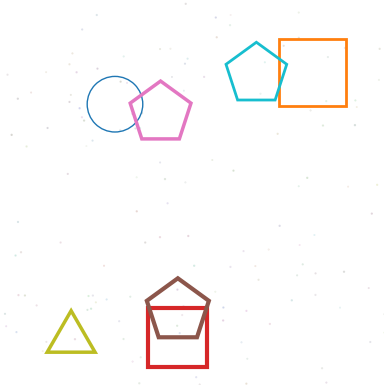[{"shape": "circle", "thickness": 1, "radius": 0.36, "center": [0.299, 0.729]}, {"shape": "square", "thickness": 2, "radius": 0.44, "center": [0.813, 0.812]}, {"shape": "square", "thickness": 3, "radius": 0.39, "center": [0.461, 0.124]}, {"shape": "pentagon", "thickness": 3, "radius": 0.42, "center": [0.462, 0.192]}, {"shape": "pentagon", "thickness": 2.5, "radius": 0.42, "center": [0.417, 0.706]}, {"shape": "triangle", "thickness": 2.5, "radius": 0.36, "center": [0.185, 0.121]}, {"shape": "pentagon", "thickness": 2, "radius": 0.41, "center": [0.666, 0.807]}]